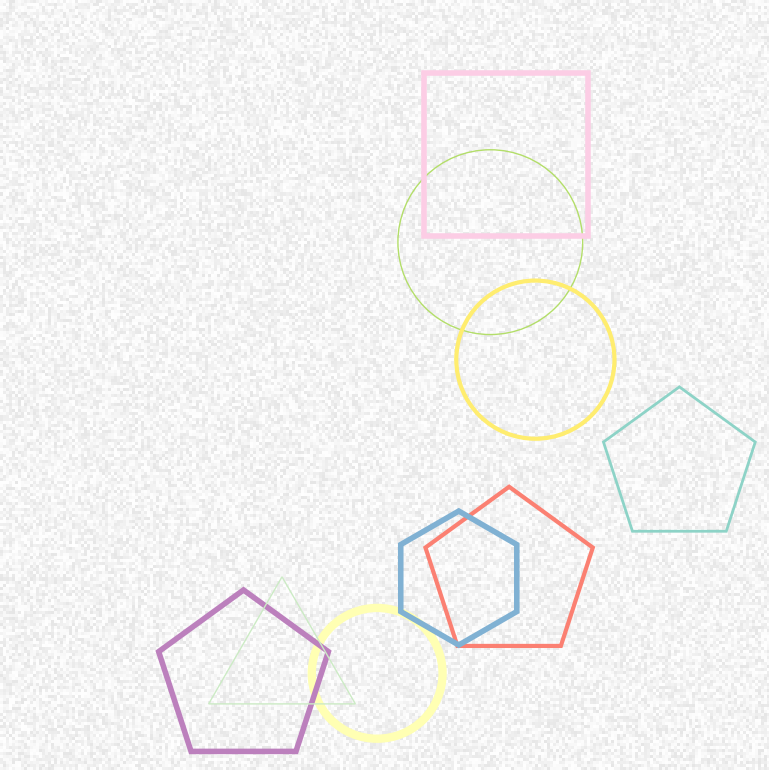[{"shape": "pentagon", "thickness": 1, "radius": 0.52, "center": [0.882, 0.394]}, {"shape": "circle", "thickness": 3, "radius": 0.42, "center": [0.49, 0.126]}, {"shape": "pentagon", "thickness": 1.5, "radius": 0.57, "center": [0.661, 0.254]}, {"shape": "hexagon", "thickness": 2, "radius": 0.44, "center": [0.596, 0.249]}, {"shape": "circle", "thickness": 0.5, "radius": 0.6, "center": [0.637, 0.686]}, {"shape": "square", "thickness": 2, "radius": 0.53, "center": [0.657, 0.8]}, {"shape": "pentagon", "thickness": 2, "radius": 0.58, "center": [0.316, 0.118]}, {"shape": "triangle", "thickness": 0.5, "radius": 0.55, "center": [0.366, 0.141]}, {"shape": "circle", "thickness": 1.5, "radius": 0.51, "center": [0.695, 0.533]}]